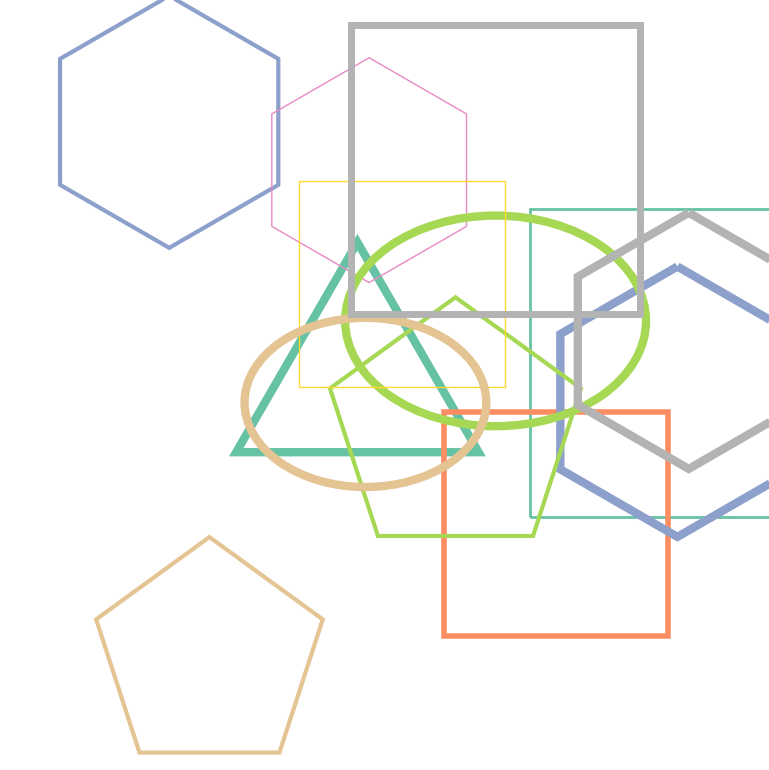[{"shape": "square", "thickness": 1, "radius": 1.0, "center": [0.888, 0.528]}, {"shape": "triangle", "thickness": 3, "radius": 0.91, "center": [0.464, 0.504]}, {"shape": "square", "thickness": 2, "radius": 0.73, "center": [0.722, 0.319]}, {"shape": "hexagon", "thickness": 1.5, "radius": 0.82, "center": [0.22, 0.842]}, {"shape": "hexagon", "thickness": 3, "radius": 0.88, "center": [0.88, 0.478]}, {"shape": "hexagon", "thickness": 0.5, "radius": 0.73, "center": [0.479, 0.779]}, {"shape": "pentagon", "thickness": 1.5, "radius": 0.86, "center": [0.592, 0.443]}, {"shape": "oval", "thickness": 3, "radius": 0.98, "center": [0.644, 0.583]}, {"shape": "square", "thickness": 0.5, "radius": 0.67, "center": [0.522, 0.631]}, {"shape": "pentagon", "thickness": 1.5, "radius": 0.77, "center": [0.272, 0.148]}, {"shape": "oval", "thickness": 3, "radius": 0.78, "center": [0.475, 0.477]}, {"shape": "square", "thickness": 2.5, "radius": 0.94, "center": [0.644, 0.779]}, {"shape": "hexagon", "thickness": 3, "radius": 0.83, "center": [0.895, 0.557]}]